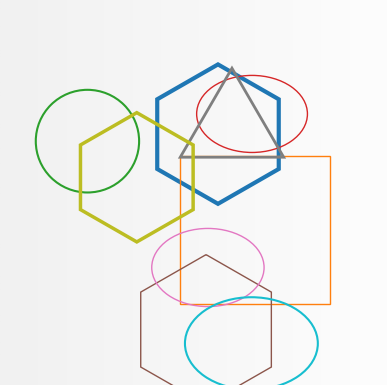[{"shape": "hexagon", "thickness": 3, "radius": 0.91, "center": [0.563, 0.652]}, {"shape": "square", "thickness": 1, "radius": 0.97, "center": [0.658, 0.403]}, {"shape": "circle", "thickness": 1.5, "radius": 0.67, "center": [0.226, 0.633]}, {"shape": "oval", "thickness": 1, "radius": 0.71, "center": [0.65, 0.704]}, {"shape": "hexagon", "thickness": 1, "radius": 0.97, "center": [0.532, 0.144]}, {"shape": "oval", "thickness": 1, "radius": 0.72, "center": [0.537, 0.305]}, {"shape": "triangle", "thickness": 2, "radius": 0.77, "center": [0.599, 0.669]}, {"shape": "hexagon", "thickness": 2.5, "radius": 0.84, "center": [0.353, 0.54]}, {"shape": "oval", "thickness": 1.5, "radius": 0.86, "center": [0.649, 0.108]}]